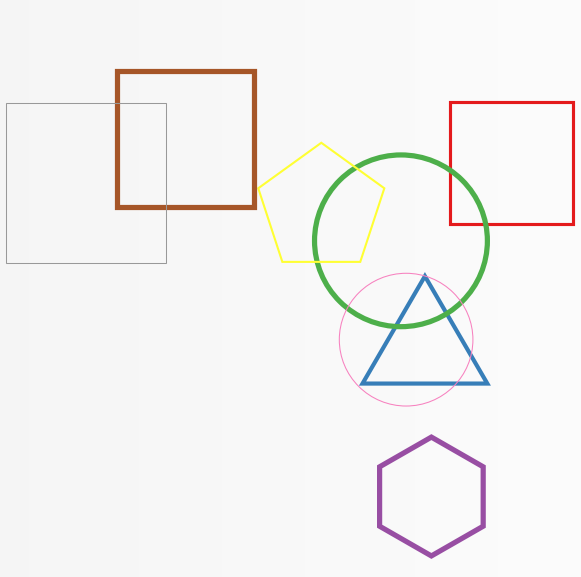[{"shape": "square", "thickness": 1.5, "radius": 0.53, "center": [0.881, 0.717]}, {"shape": "triangle", "thickness": 2, "radius": 0.62, "center": [0.731, 0.397]}, {"shape": "circle", "thickness": 2.5, "radius": 0.74, "center": [0.69, 0.582]}, {"shape": "hexagon", "thickness": 2.5, "radius": 0.51, "center": [0.742, 0.139]}, {"shape": "pentagon", "thickness": 1, "radius": 0.57, "center": [0.553, 0.638]}, {"shape": "square", "thickness": 2.5, "radius": 0.59, "center": [0.32, 0.759]}, {"shape": "circle", "thickness": 0.5, "radius": 0.57, "center": [0.699, 0.411]}, {"shape": "square", "thickness": 0.5, "radius": 0.69, "center": [0.148, 0.681]}]